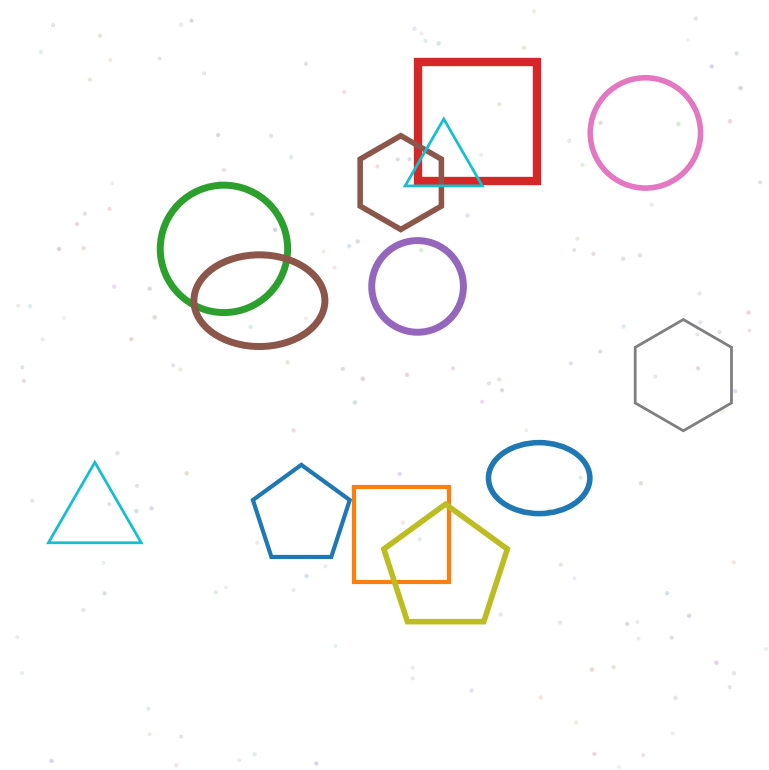[{"shape": "pentagon", "thickness": 1.5, "radius": 0.33, "center": [0.391, 0.33]}, {"shape": "oval", "thickness": 2, "radius": 0.33, "center": [0.7, 0.379]}, {"shape": "square", "thickness": 1.5, "radius": 0.31, "center": [0.521, 0.306]}, {"shape": "circle", "thickness": 2.5, "radius": 0.41, "center": [0.291, 0.677]}, {"shape": "square", "thickness": 3, "radius": 0.39, "center": [0.62, 0.842]}, {"shape": "circle", "thickness": 2.5, "radius": 0.3, "center": [0.542, 0.628]}, {"shape": "hexagon", "thickness": 2, "radius": 0.3, "center": [0.52, 0.763]}, {"shape": "oval", "thickness": 2.5, "radius": 0.43, "center": [0.337, 0.61]}, {"shape": "circle", "thickness": 2, "radius": 0.36, "center": [0.838, 0.827]}, {"shape": "hexagon", "thickness": 1, "radius": 0.36, "center": [0.887, 0.513]}, {"shape": "pentagon", "thickness": 2, "radius": 0.42, "center": [0.579, 0.261]}, {"shape": "triangle", "thickness": 1, "radius": 0.29, "center": [0.576, 0.788]}, {"shape": "triangle", "thickness": 1, "radius": 0.35, "center": [0.123, 0.33]}]